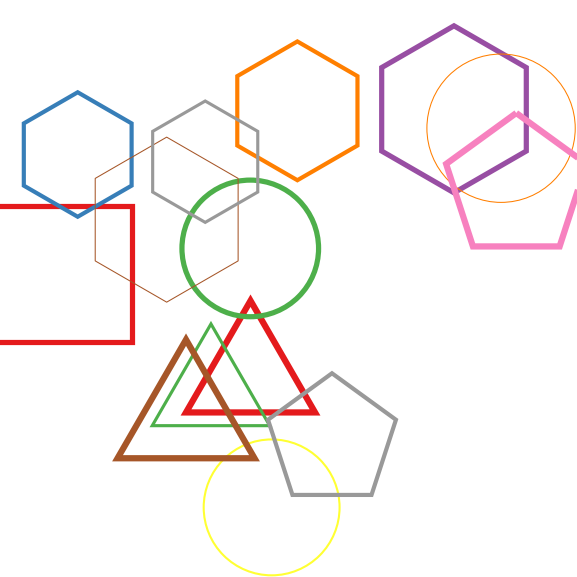[{"shape": "triangle", "thickness": 3, "radius": 0.64, "center": [0.434, 0.349]}, {"shape": "square", "thickness": 2.5, "radius": 0.59, "center": [0.111, 0.525]}, {"shape": "hexagon", "thickness": 2, "radius": 0.54, "center": [0.135, 0.732]}, {"shape": "triangle", "thickness": 1.5, "radius": 0.59, "center": [0.365, 0.321]}, {"shape": "circle", "thickness": 2.5, "radius": 0.59, "center": [0.433, 0.569]}, {"shape": "hexagon", "thickness": 2.5, "radius": 0.72, "center": [0.786, 0.81]}, {"shape": "circle", "thickness": 0.5, "radius": 0.64, "center": [0.868, 0.777]}, {"shape": "hexagon", "thickness": 2, "radius": 0.6, "center": [0.515, 0.807]}, {"shape": "circle", "thickness": 1, "radius": 0.59, "center": [0.47, 0.121]}, {"shape": "hexagon", "thickness": 0.5, "radius": 0.71, "center": [0.289, 0.619]}, {"shape": "triangle", "thickness": 3, "radius": 0.68, "center": [0.322, 0.274]}, {"shape": "pentagon", "thickness": 3, "radius": 0.64, "center": [0.894, 0.676]}, {"shape": "hexagon", "thickness": 1.5, "radius": 0.53, "center": [0.355, 0.719]}, {"shape": "pentagon", "thickness": 2, "radius": 0.58, "center": [0.575, 0.236]}]